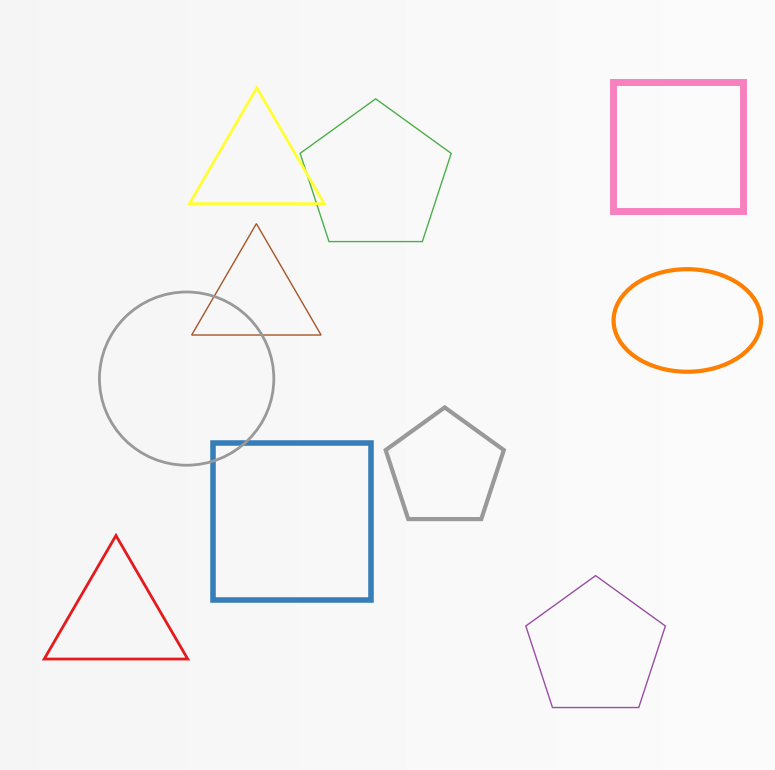[{"shape": "triangle", "thickness": 1, "radius": 0.53, "center": [0.15, 0.198]}, {"shape": "square", "thickness": 2, "radius": 0.51, "center": [0.377, 0.323]}, {"shape": "pentagon", "thickness": 0.5, "radius": 0.51, "center": [0.485, 0.769]}, {"shape": "pentagon", "thickness": 0.5, "radius": 0.47, "center": [0.769, 0.158]}, {"shape": "oval", "thickness": 1.5, "radius": 0.48, "center": [0.887, 0.584]}, {"shape": "triangle", "thickness": 1, "radius": 0.5, "center": [0.331, 0.786]}, {"shape": "triangle", "thickness": 0.5, "radius": 0.48, "center": [0.331, 0.613]}, {"shape": "square", "thickness": 2.5, "radius": 0.42, "center": [0.875, 0.81]}, {"shape": "circle", "thickness": 1, "radius": 0.56, "center": [0.241, 0.508]}, {"shape": "pentagon", "thickness": 1.5, "radius": 0.4, "center": [0.574, 0.391]}]